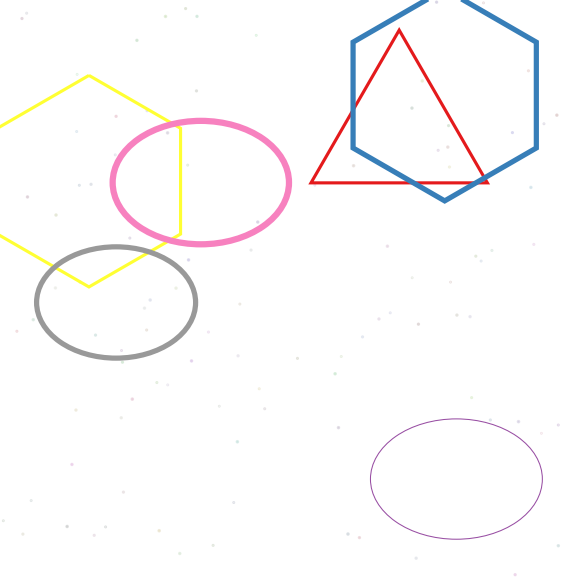[{"shape": "triangle", "thickness": 1.5, "radius": 0.88, "center": [0.691, 0.771]}, {"shape": "hexagon", "thickness": 2.5, "radius": 0.92, "center": [0.77, 0.835]}, {"shape": "oval", "thickness": 0.5, "radius": 0.74, "center": [0.79, 0.17]}, {"shape": "hexagon", "thickness": 1.5, "radius": 0.92, "center": [0.154, 0.685]}, {"shape": "oval", "thickness": 3, "radius": 0.76, "center": [0.348, 0.683]}, {"shape": "oval", "thickness": 2.5, "radius": 0.69, "center": [0.201, 0.475]}]